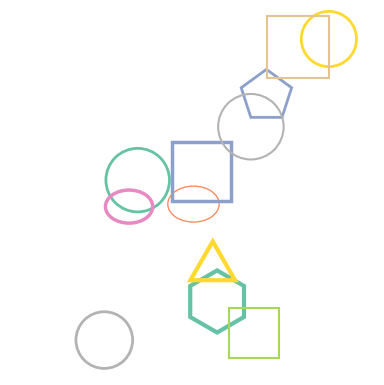[{"shape": "circle", "thickness": 2, "radius": 0.41, "center": [0.358, 0.532]}, {"shape": "hexagon", "thickness": 3, "radius": 0.4, "center": [0.564, 0.217]}, {"shape": "oval", "thickness": 1, "radius": 0.33, "center": [0.503, 0.47]}, {"shape": "pentagon", "thickness": 2, "radius": 0.34, "center": [0.692, 0.751]}, {"shape": "square", "thickness": 2.5, "radius": 0.38, "center": [0.523, 0.555]}, {"shape": "oval", "thickness": 2.5, "radius": 0.31, "center": [0.335, 0.463]}, {"shape": "square", "thickness": 1.5, "radius": 0.32, "center": [0.661, 0.134]}, {"shape": "circle", "thickness": 2, "radius": 0.36, "center": [0.854, 0.899]}, {"shape": "triangle", "thickness": 3, "radius": 0.34, "center": [0.553, 0.306]}, {"shape": "square", "thickness": 1.5, "radius": 0.4, "center": [0.774, 0.877]}, {"shape": "circle", "thickness": 1.5, "radius": 0.43, "center": [0.652, 0.671]}, {"shape": "circle", "thickness": 2, "radius": 0.37, "center": [0.271, 0.117]}]